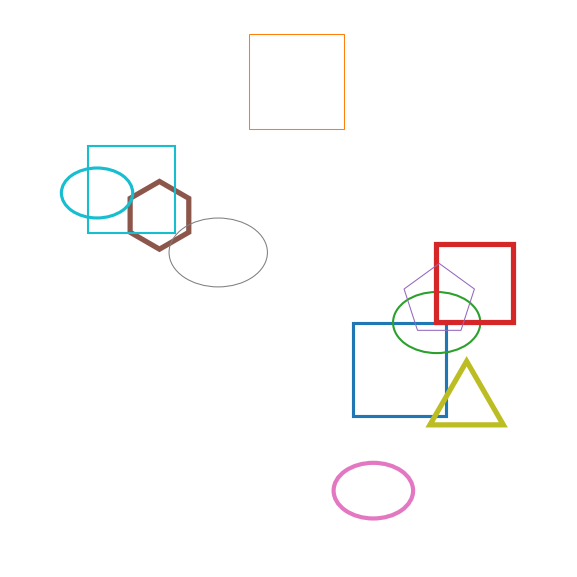[{"shape": "square", "thickness": 1.5, "radius": 0.4, "center": [0.692, 0.359]}, {"shape": "square", "thickness": 0.5, "radius": 0.41, "center": [0.514, 0.858]}, {"shape": "oval", "thickness": 1, "radius": 0.38, "center": [0.756, 0.441]}, {"shape": "square", "thickness": 2.5, "radius": 0.34, "center": [0.821, 0.509]}, {"shape": "pentagon", "thickness": 0.5, "radius": 0.32, "center": [0.761, 0.479]}, {"shape": "hexagon", "thickness": 2.5, "radius": 0.29, "center": [0.276, 0.626]}, {"shape": "oval", "thickness": 2, "radius": 0.34, "center": [0.646, 0.15]}, {"shape": "oval", "thickness": 0.5, "radius": 0.43, "center": [0.378, 0.562]}, {"shape": "triangle", "thickness": 2.5, "radius": 0.37, "center": [0.808, 0.3]}, {"shape": "oval", "thickness": 1.5, "radius": 0.31, "center": [0.168, 0.665]}, {"shape": "square", "thickness": 1, "radius": 0.38, "center": [0.228, 0.671]}]